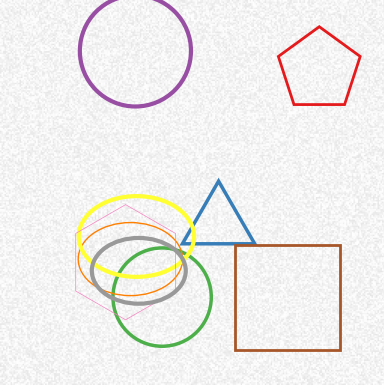[{"shape": "pentagon", "thickness": 2, "radius": 0.56, "center": [0.829, 0.819]}, {"shape": "triangle", "thickness": 2.5, "radius": 0.54, "center": [0.568, 0.421]}, {"shape": "circle", "thickness": 2.5, "radius": 0.64, "center": [0.421, 0.228]}, {"shape": "circle", "thickness": 3, "radius": 0.72, "center": [0.352, 0.868]}, {"shape": "oval", "thickness": 1, "radius": 0.68, "center": [0.339, 0.327]}, {"shape": "oval", "thickness": 3, "radius": 0.75, "center": [0.354, 0.386]}, {"shape": "square", "thickness": 2, "radius": 0.68, "center": [0.746, 0.227]}, {"shape": "hexagon", "thickness": 0.5, "radius": 0.75, "center": [0.326, 0.319]}, {"shape": "oval", "thickness": 3, "radius": 0.61, "center": [0.361, 0.297]}]